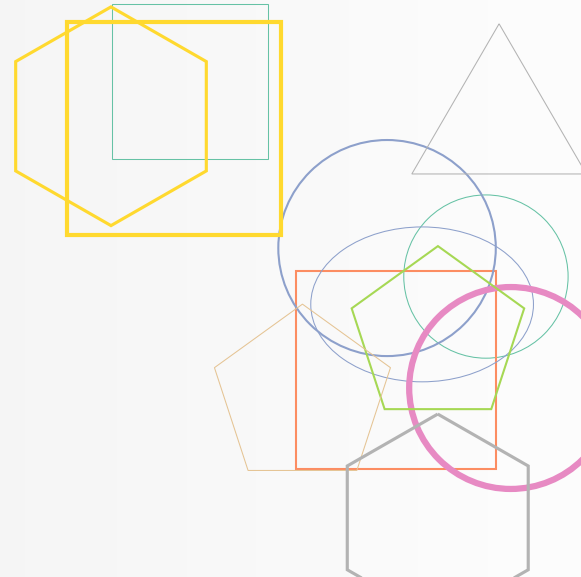[{"shape": "square", "thickness": 0.5, "radius": 0.67, "center": [0.327, 0.859]}, {"shape": "circle", "thickness": 0.5, "radius": 0.71, "center": [0.836, 0.52]}, {"shape": "square", "thickness": 1, "radius": 0.86, "center": [0.681, 0.358]}, {"shape": "circle", "thickness": 1, "radius": 0.94, "center": [0.666, 0.57]}, {"shape": "oval", "thickness": 0.5, "radius": 0.96, "center": [0.726, 0.472]}, {"shape": "circle", "thickness": 3, "radius": 0.87, "center": [0.879, 0.327]}, {"shape": "pentagon", "thickness": 1, "radius": 0.78, "center": [0.753, 0.417]}, {"shape": "square", "thickness": 2, "radius": 0.92, "center": [0.299, 0.777]}, {"shape": "hexagon", "thickness": 1.5, "radius": 0.95, "center": [0.191, 0.798]}, {"shape": "pentagon", "thickness": 0.5, "radius": 0.8, "center": [0.52, 0.313]}, {"shape": "triangle", "thickness": 0.5, "radius": 0.87, "center": [0.859, 0.785]}, {"shape": "hexagon", "thickness": 1.5, "radius": 0.9, "center": [0.753, 0.102]}]